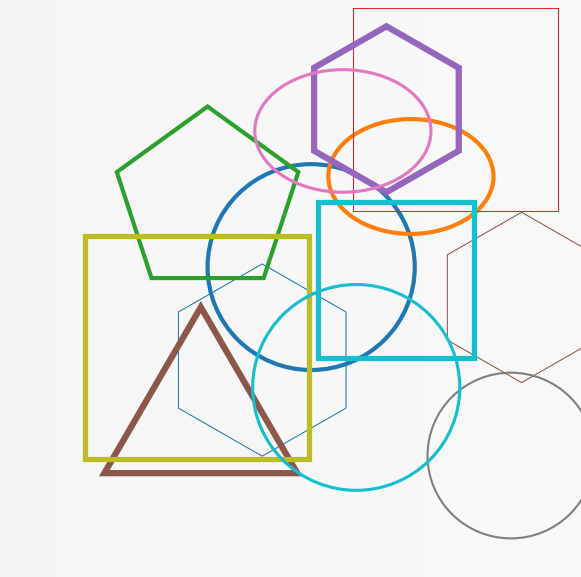[{"shape": "hexagon", "thickness": 0.5, "radius": 0.83, "center": [0.451, 0.376]}, {"shape": "circle", "thickness": 2, "radius": 0.89, "center": [0.535, 0.537]}, {"shape": "oval", "thickness": 2, "radius": 0.71, "center": [0.707, 0.694]}, {"shape": "pentagon", "thickness": 2, "radius": 0.82, "center": [0.357, 0.65]}, {"shape": "square", "thickness": 0.5, "radius": 0.88, "center": [0.784, 0.809]}, {"shape": "hexagon", "thickness": 3, "radius": 0.72, "center": [0.665, 0.81]}, {"shape": "triangle", "thickness": 3, "radius": 0.96, "center": [0.345, 0.276]}, {"shape": "hexagon", "thickness": 0.5, "radius": 0.74, "center": [0.897, 0.484]}, {"shape": "oval", "thickness": 1.5, "radius": 0.76, "center": [0.59, 0.772]}, {"shape": "circle", "thickness": 1, "radius": 0.72, "center": [0.879, 0.21]}, {"shape": "square", "thickness": 2.5, "radius": 0.96, "center": [0.339, 0.397]}, {"shape": "circle", "thickness": 1.5, "radius": 0.89, "center": [0.613, 0.328]}, {"shape": "square", "thickness": 2.5, "radius": 0.67, "center": [0.681, 0.515]}]